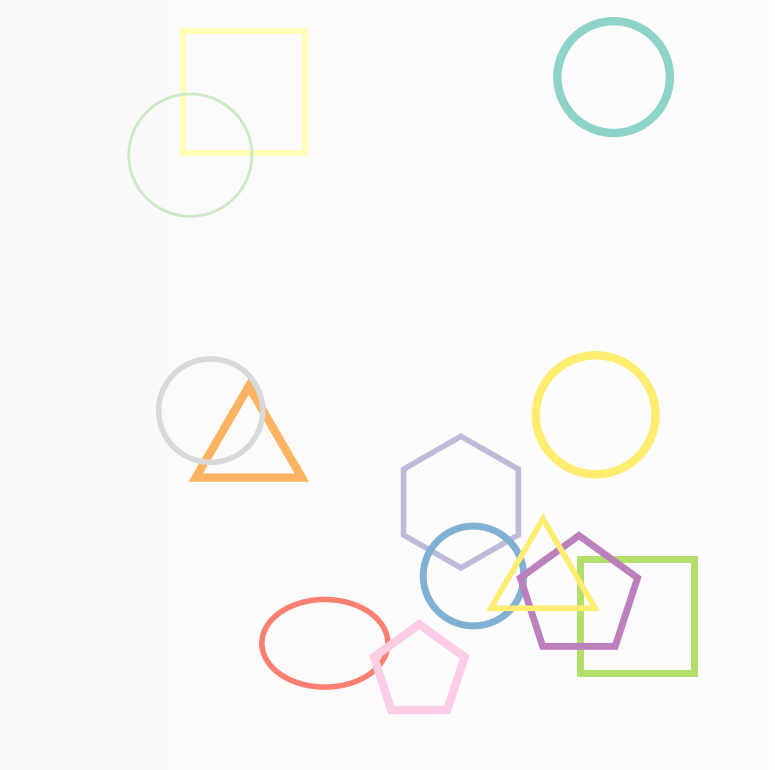[{"shape": "circle", "thickness": 3, "radius": 0.36, "center": [0.792, 0.9]}, {"shape": "square", "thickness": 2, "radius": 0.39, "center": [0.315, 0.881]}, {"shape": "hexagon", "thickness": 2, "radius": 0.43, "center": [0.595, 0.348]}, {"shape": "oval", "thickness": 2, "radius": 0.41, "center": [0.419, 0.165]}, {"shape": "circle", "thickness": 2.5, "radius": 0.32, "center": [0.611, 0.252]}, {"shape": "triangle", "thickness": 3, "radius": 0.4, "center": [0.321, 0.419]}, {"shape": "square", "thickness": 2.5, "radius": 0.37, "center": [0.822, 0.2]}, {"shape": "pentagon", "thickness": 3, "radius": 0.31, "center": [0.541, 0.128]}, {"shape": "circle", "thickness": 2, "radius": 0.34, "center": [0.272, 0.467]}, {"shape": "pentagon", "thickness": 2.5, "radius": 0.4, "center": [0.747, 0.225]}, {"shape": "circle", "thickness": 1, "radius": 0.4, "center": [0.246, 0.798]}, {"shape": "circle", "thickness": 3, "radius": 0.39, "center": [0.769, 0.461]}, {"shape": "triangle", "thickness": 2, "radius": 0.39, "center": [0.701, 0.249]}]